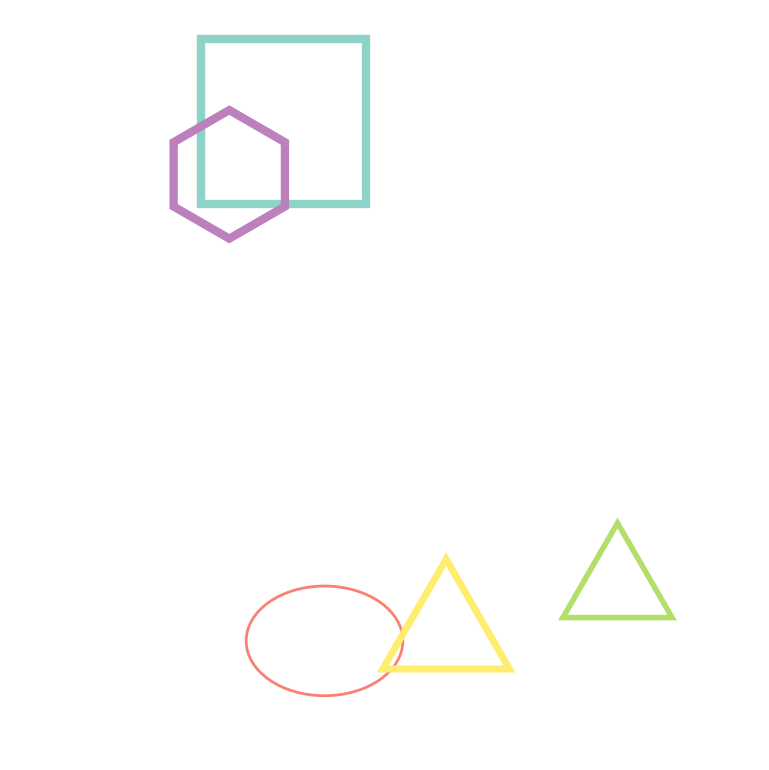[{"shape": "square", "thickness": 3, "radius": 0.54, "center": [0.369, 0.842]}, {"shape": "oval", "thickness": 1, "radius": 0.51, "center": [0.421, 0.168]}, {"shape": "triangle", "thickness": 2, "radius": 0.41, "center": [0.802, 0.239]}, {"shape": "hexagon", "thickness": 3, "radius": 0.42, "center": [0.298, 0.774]}, {"shape": "triangle", "thickness": 2.5, "radius": 0.48, "center": [0.579, 0.179]}]